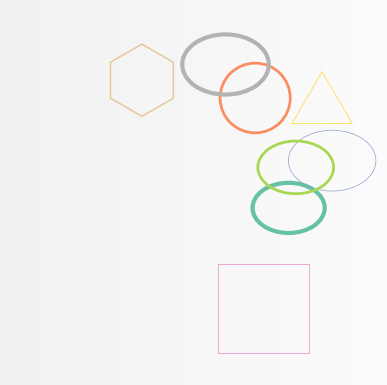[{"shape": "oval", "thickness": 3, "radius": 0.47, "center": [0.745, 0.46]}, {"shape": "circle", "thickness": 2, "radius": 0.45, "center": [0.658, 0.745]}, {"shape": "oval", "thickness": 0.5, "radius": 0.56, "center": [0.857, 0.583]}, {"shape": "square", "thickness": 0.5, "radius": 0.58, "center": [0.68, 0.199]}, {"shape": "oval", "thickness": 2, "radius": 0.49, "center": [0.763, 0.565]}, {"shape": "triangle", "thickness": 0.5, "radius": 0.45, "center": [0.831, 0.724]}, {"shape": "hexagon", "thickness": 1, "radius": 0.47, "center": [0.366, 0.792]}, {"shape": "oval", "thickness": 3, "radius": 0.56, "center": [0.582, 0.833]}]